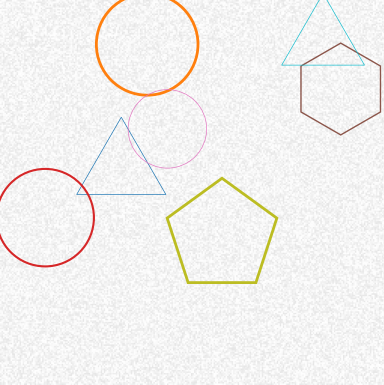[{"shape": "triangle", "thickness": 0.5, "radius": 0.67, "center": [0.315, 0.562]}, {"shape": "circle", "thickness": 2, "radius": 0.66, "center": [0.382, 0.885]}, {"shape": "circle", "thickness": 1.5, "radius": 0.63, "center": [0.117, 0.435]}, {"shape": "hexagon", "thickness": 1, "radius": 0.6, "center": [0.885, 0.769]}, {"shape": "circle", "thickness": 0.5, "radius": 0.51, "center": [0.435, 0.665]}, {"shape": "pentagon", "thickness": 2, "radius": 0.75, "center": [0.577, 0.387]}, {"shape": "triangle", "thickness": 0.5, "radius": 0.62, "center": [0.839, 0.893]}]